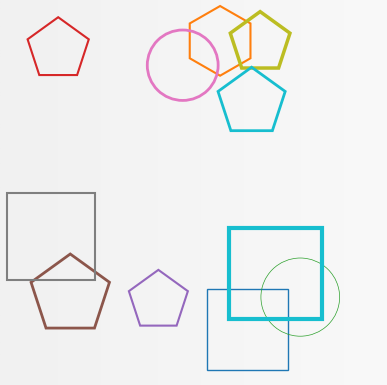[{"shape": "square", "thickness": 1, "radius": 0.53, "center": [0.639, 0.144]}, {"shape": "hexagon", "thickness": 1.5, "radius": 0.45, "center": [0.568, 0.894]}, {"shape": "circle", "thickness": 0.5, "radius": 0.51, "center": [0.775, 0.228]}, {"shape": "pentagon", "thickness": 1.5, "radius": 0.42, "center": [0.15, 0.872]}, {"shape": "pentagon", "thickness": 1.5, "radius": 0.4, "center": [0.409, 0.219]}, {"shape": "pentagon", "thickness": 2, "radius": 0.53, "center": [0.181, 0.234]}, {"shape": "circle", "thickness": 2, "radius": 0.46, "center": [0.472, 0.831]}, {"shape": "square", "thickness": 1.5, "radius": 0.57, "center": [0.132, 0.385]}, {"shape": "pentagon", "thickness": 2.5, "radius": 0.4, "center": [0.671, 0.889]}, {"shape": "square", "thickness": 3, "radius": 0.6, "center": [0.711, 0.29]}, {"shape": "pentagon", "thickness": 2, "radius": 0.46, "center": [0.649, 0.734]}]